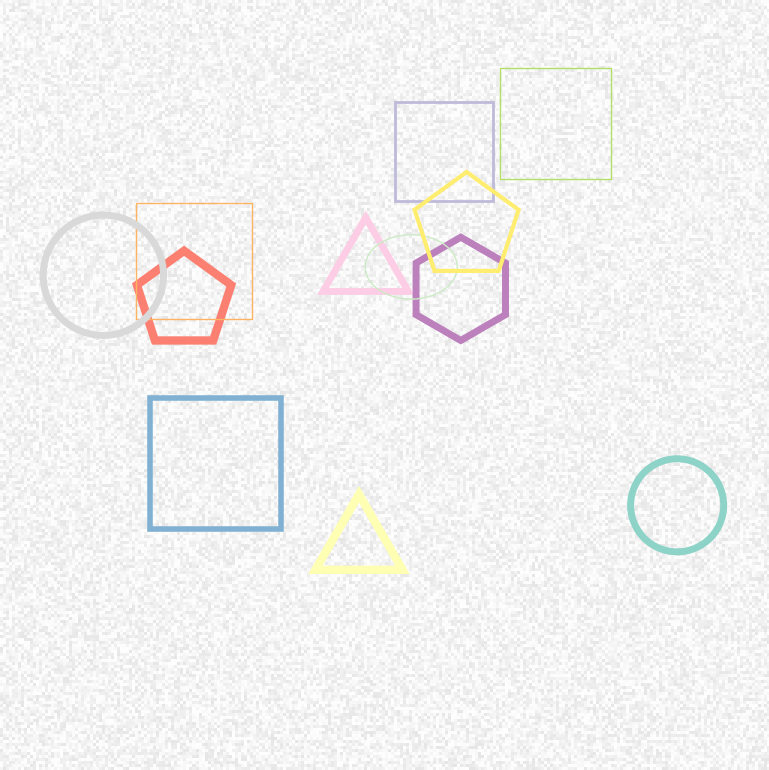[{"shape": "circle", "thickness": 2.5, "radius": 0.3, "center": [0.879, 0.344]}, {"shape": "triangle", "thickness": 3, "radius": 0.33, "center": [0.466, 0.293]}, {"shape": "square", "thickness": 1, "radius": 0.32, "center": [0.577, 0.803]}, {"shape": "pentagon", "thickness": 3, "radius": 0.32, "center": [0.239, 0.61]}, {"shape": "square", "thickness": 2, "radius": 0.43, "center": [0.28, 0.399]}, {"shape": "square", "thickness": 0.5, "radius": 0.38, "center": [0.252, 0.661]}, {"shape": "square", "thickness": 0.5, "radius": 0.36, "center": [0.722, 0.839]}, {"shape": "triangle", "thickness": 2.5, "radius": 0.32, "center": [0.475, 0.654]}, {"shape": "circle", "thickness": 2.5, "radius": 0.39, "center": [0.134, 0.643]}, {"shape": "hexagon", "thickness": 2.5, "radius": 0.34, "center": [0.598, 0.625]}, {"shape": "oval", "thickness": 0.5, "radius": 0.3, "center": [0.534, 0.653]}, {"shape": "pentagon", "thickness": 1.5, "radius": 0.36, "center": [0.606, 0.706]}]